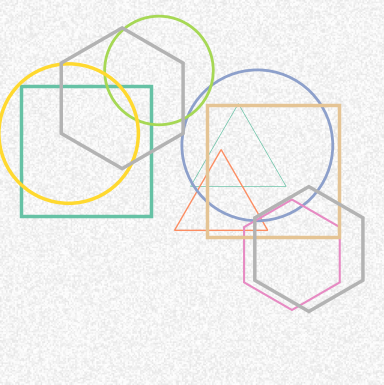[{"shape": "square", "thickness": 2.5, "radius": 0.84, "center": [0.223, 0.608]}, {"shape": "triangle", "thickness": 0.5, "radius": 0.72, "center": [0.619, 0.587]}, {"shape": "triangle", "thickness": 1, "radius": 0.7, "center": [0.574, 0.472]}, {"shape": "circle", "thickness": 2, "radius": 0.98, "center": [0.668, 0.623]}, {"shape": "hexagon", "thickness": 1.5, "radius": 0.72, "center": [0.758, 0.338]}, {"shape": "circle", "thickness": 2, "radius": 0.71, "center": [0.413, 0.817]}, {"shape": "circle", "thickness": 2.5, "radius": 0.91, "center": [0.178, 0.653]}, {"shape": "square", "thickness": 2.5, "radius": 0.86, "center": [0.709, 0.556]}, {"shape": "hexagon", "thickness": 2.5, "radius": 0.91, "center": [0.317, 0.745]}, {"shape": "hexagon", "thickness": 2.5, "radius": 0.81, "center": [0.802, 0.353]}]